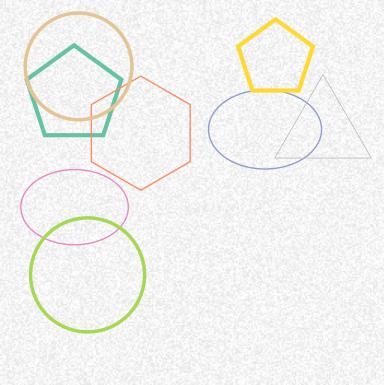[{"shape": "pentagon", "thickness": 3, "radius": 0.65, "center": [0.192, 0.753]}, {"shape": "hexagon", "thickness": 1, "radius": 0.74, "center": [0.366, 0.654]}, {"shape": "oval", "thickness": 1, "radius": 0.73, "center": [0.688, 0.664]}, {"shape": "oval", "thickness": 1, "radius": 0.7, "center": [0.194, 0.462]}, {"shape": "circle", "thickness": 2.5, "radius": 0.74, "center": [0.227, 0.286]}, {"shape": "pentagon", "thickness": 3, "radius": 0.51, "center": [0.716, 0.848]}, {"shape": "circle", "thickness": 2.5, "radius": 0.69, "center": [0.204, 0.828]}, {"shape": "triangle", "thickness": 0.5, "radius": 0.72, "center": [0.839, 0.662]}]